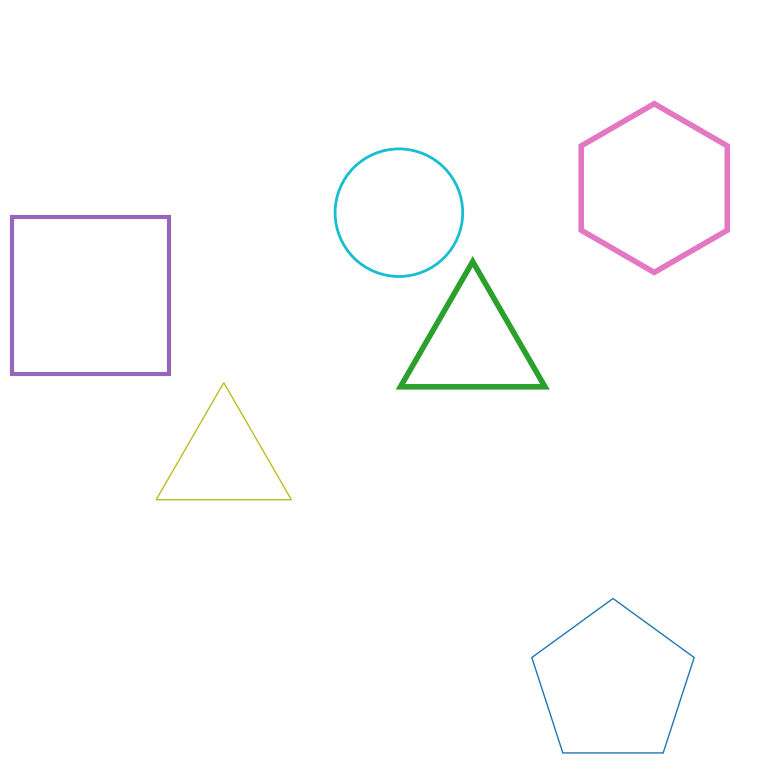[{"shape": "pentagon", "thickness": 0.5, "radius": 0.55, "center": [0.796, 0.112]}, {"shape": "triangle", "thickness": 2, "radius": 0.54, "center": [0.614, 0.552]}, {"shape": "square", "thickness": 1.5, "radius": 0.51, "center": [0.118, 0.616]}, {"shape": "hexagon", "thickness": 2, "radius": 0.55, "center": [0.85, 0.756]}, {"shape": "triangle", "thickness": 0.5, "radius": 0.51, "center": [0.291, 0.402]}, {"shape": "circle", "thickness": 1, "radius": 0.41, "center": [0.518, 0.724]}]